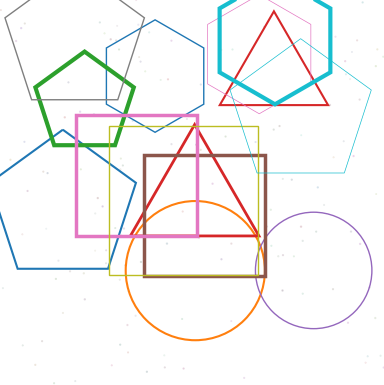[{"shape": "pentagon", "thickness": 1.5, "radius": 1.0, "center": [0.163, 0.463]}, {"shape": "hexagon", "thickness": 1, "radius": 0.73, "center": [0.403, 0.802]}, {"shape": "circle", "thickness": 1.5, "radius": 0.9, "center": [0.507, 0.297]}, {"shape": "pentagon", "thickness": 3, "radius": 0.67, "center": [0.22, 0.732]}, {"shape": "triangle", "thickness": 2, "radius": 0.96, "center": [0.506, 0.484]}, {"shape": "triangle", "thickness": 1.5, "radius": 0.81, "center": [0.711, 0.808]}, {"shape": "circle", "thickness": 1, "radius": 0.76, "center": [0.815, 0.298]}, {"shape": "square", "thickness": 2.5, "radius": 0.79, "center": [0.531, 0.44]}, {"shape": "square", "thickness": 2.5, "radius": 0.78, "center": [0.355, 0.543]}, {"shape": "hexagon", "thickness": 0.5, "radius": 0.77, "center": [0.673, 0.859]}, {"shape": "pentagon", "thickness": 1, "radius": 0.95, "center": [0.194, 0.895]}, {"shape": "square", "thickness": 1, "radius": 0.97, "center": [0.478, 0.48]}, {"shape": "hexagon", "thickness": 3, "radius": 0.83, "center": [0.714, 0.895]}, {"shape": "pentagon", "thickness": 0.5, "radius": 0.96, "center": [0.781, 0.707]}]